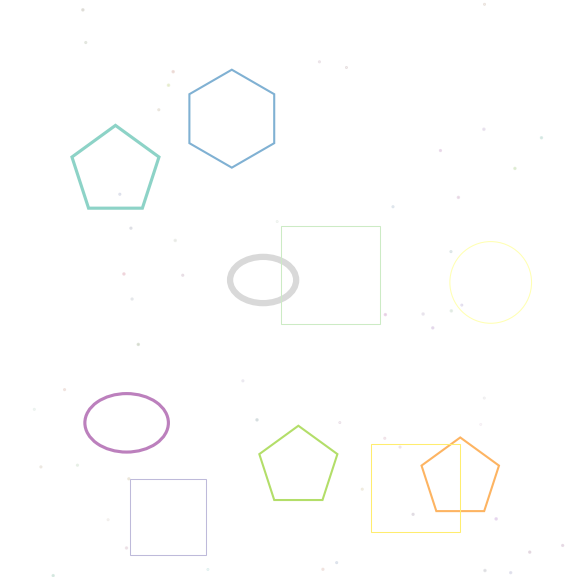[{"shape": "pentagon", "thickness": 1.5, "radius": 0.4, "center": [0.2, 0.703]}, {"shape": "circle", "thickness": 0.5, "radius": 0.35, "center": [0.85, 0.51]}, {"shape": "square", "thickness": 0.5, "radius": 0.33, "center": [0.291, 0.103]}, {"shape": "hexagon", "thickness": 1, "radius": 0.42, "center": [0.401, 0.794]}, {"shape": "pentagon", "thickness": 1, "radius": 0.35, "center": [0.797, 0.171]}, {"shape": "pentagon", "thickness": 1, "radius": 0.36, "center": [0.517, 0.191]}, {"shape": "oval", "thickness": 3, "radius": 0.29, "center": [0.456, 0.514]}, {"shape": "oval", "thickness": 1.5, "radius": 0.36, "center": [0.219, 0.267]}, {"shape": "square", "thickness": 0.5, "radius": 0.43, "center": [0.572, 0.523]}, {"shape": "square", "thickness": 0.5, "radius": 0.38, "center": [0.72, 0.154]}]